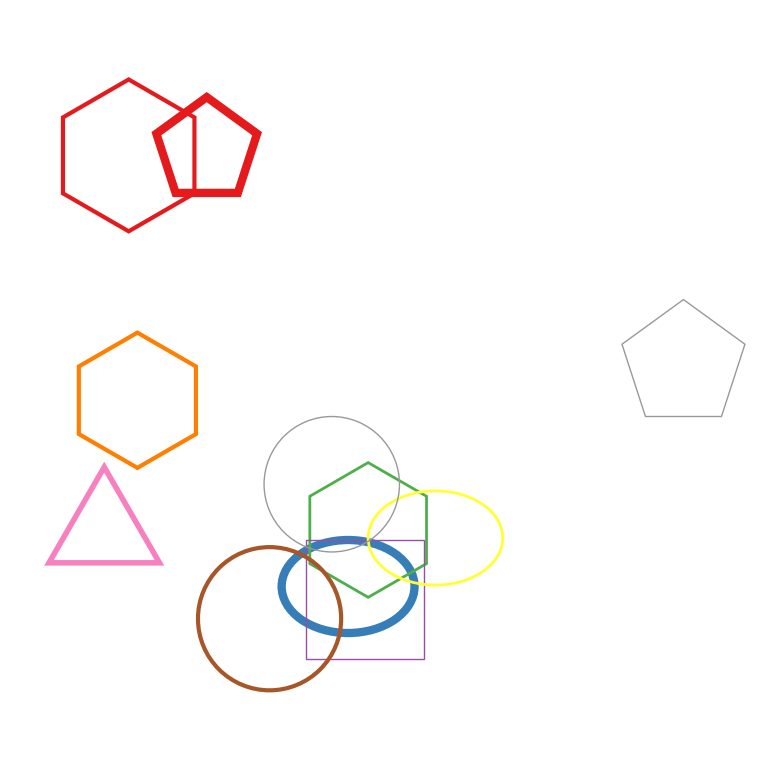[{"shape": "pentagon", "thickness": 3, "radius": 0.34, "center": [0.268, 0.805]}, {"shape": "hexagon", "thickness": 1.5, "radius": 0.49, "center": [0.167, 0.798]}, {"shape": "oval", "thickness": 3, "radius": 0.43, "center": [0.452, 0.238]}, {"shape": "hexagon", "thickness": 1, "radius": 0.44, "center": [0.478, 0.312]}, {"shape": "square", "thickness": 0.5, "radius": 0.39, "center": [0.474, 0.222]}, {"shape": "hexagon", "thickness": 1.5, "radius": 0.44, "center": [0.178, 0.48]}, {"shape": "oval", "thickness": 1, "radius": 0.44, "center": [0.566, 0.301]}, {"shape": "circle", "thickness": 1.5, "radius": 0.46, "center": [0.35, 0.196]}, {"shape": "triangle", "thickness": 2, "radius": 0.41, "center": [0.135, 0.31]}, {"shape": "circle", "thickness": 0.5, "radius": 0.44, "center": [0.431, 0.371]}, {"shape": "pentagon", "thickness": 0.5, "radius": 0.42, "center": [0.888, 0.527]}]